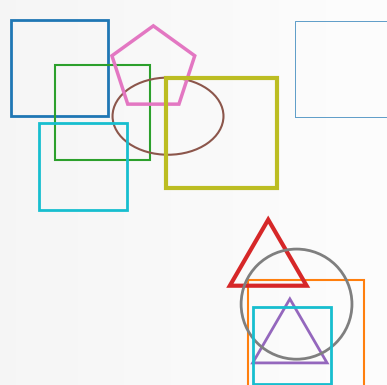[{"shape": "square", "thickness": 0.5, "radius": 0.63, "center": [0.887, 0.82]}, {"shape": "square", "thickness": 2, "radius": 0.63, "center": [0.153, 0.824]}, {"shape": "square", "thickness": 1.5, "radius": 0.75, "center": [0.79, 0.123]}, {"shape": "square", "thickness": 1.5, "radius": 0.61, "center": [0.265, 0.708]}, {"shape": "triangle", "thickness": 3, "radius": 0.57, "center": [0.692, 0.315]}, {"shape": "triangle", "thickness": 2, "radius": 0.55, "center": [0.748, 0.113]}, {"shape": "oval", "thickness": 1.5, "radius": 0.72, "center": [0.434, 0.698]}, {"shape": "pentagon", "thickness": 2.5, "radius": 0.56, "center": [0.396, 0.82]}, {"shape": "circle", "thickness": 2, "radius": 0.72, "center": [0.765, 0.21]}, {"shape": "square", "thickness": 3, "radius": 0.72, "center": [0.572, 0.655]}, {"shape": "square", "thickness": 2, "radius": 0.56, "center": [0.214, 0.567]}, {"shape": "square", "thickness": 2, "radius": 0.5, "center": [0.753, 0.103]}]